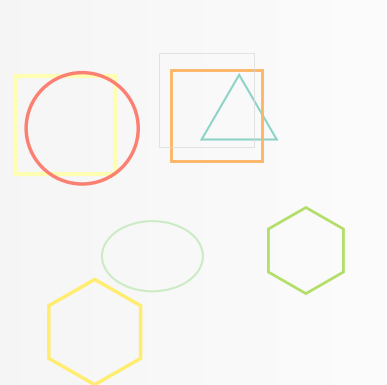[{"shape": "triangle", "thickness": 1.5, "radius": 0.56, "center": [0.617, 0.694]}, {"shape": "square", "thickness": 3, "radius": 0.64, "center": [0.168, 0.676]}, {"shape": "circle", "thickness": 2.5, "radius": 0.72, "center": [0.212, 0.667]}, {"shape": "square", "thickness": 2, "radius": 0.59, "center": [0.558, 0.7]}, {"shape": "hexagon", "thickness": 2, "radius": 0.56, "center": [0.789, 0.349]}, {"shape": "square", "thickness": 0.5, "radius": 0.61, "center": [0.534, 0.74]}, {"shape": "oval", "thickness": 1.5, "radius": 0.65, "center": [0.393, 0.335]}, {"shape": "hexagon", "thickness": 2.5, "radius": 0.68, "center": [0.244, 0.138]}]